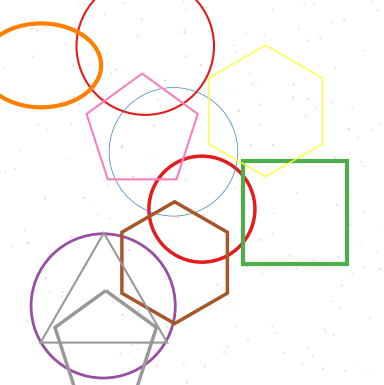[{"shape": "circle", "thickness": 2.5, "radius": 0.69, "center": [0.524, 0.457]}, {"shape": "circle", "thickness": 1.5, "radius": 0.89, "center": [0.377, 0.88]}, {"shape": "circle", "thickness": 0.5, "radius": 0.83, "center": [0.45, 0.606]}, {"shape": "square", "thickness": 3, "radius": 0.67, "center": [0.766, 0.448]}, {"shape": "circle", "thickness": 2, "radius": 0.94, "center": [0.268, 0.205]}, {"shape": "oval", "thickness": 3, "radius": 0.78, "center": [0.107, 0.83]}, {"shape": "hexagon", "thickness": 1, "radius": 0.85, "center": [0.69, 0.712]}, {"shape": "hexagon", "thickness": 2.5, "radius": 0.79, "center": [0.454, 0.318]}, {"shape": "pentagon", "thickness": 1.5, "radius": 0.76, "center": [0.369, 0.657]}, {"shape": "pentagon", "thickness": 2.5, "radius": 0.69, "center": [0.275, 0.107]}, {"shape": "triangle", "thickness": 1.5, "radius": 0.95, "center": [0.27, 0.205]}]